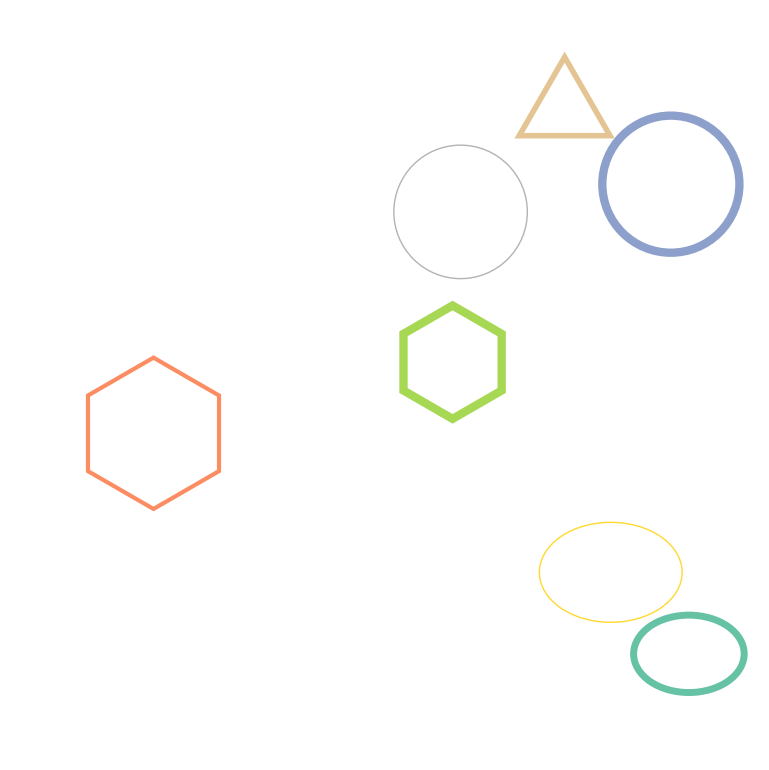[{"shape": "oval", "thickness": 2.5, "radius": 0.36, "center": [0.895, 0.151]}, {"shape": "hexagon", "thickness": 1.5, "radius": 0.49, "center": [0.199, 0.437]}, {"shape": "circle", "thickness": 3, "radius": 0.45, "center": [0.871, 0.761]}, {"shape": "hexagon", "thickness": 3, "radius": 0.37, "center": [0.588, 0.53]}, {"shape": "oval", "thickness": 0.5, "radius": 0.46, "center": [0.793, 0.257]}, {"shape": "triangle", "thickness": 2, "radius": 0.34, "center": [0.733, 0.858]}, {"shape": "circle", "thickness": 0.5, "radius": 0.43, "center": [0.598, 0.725]}]